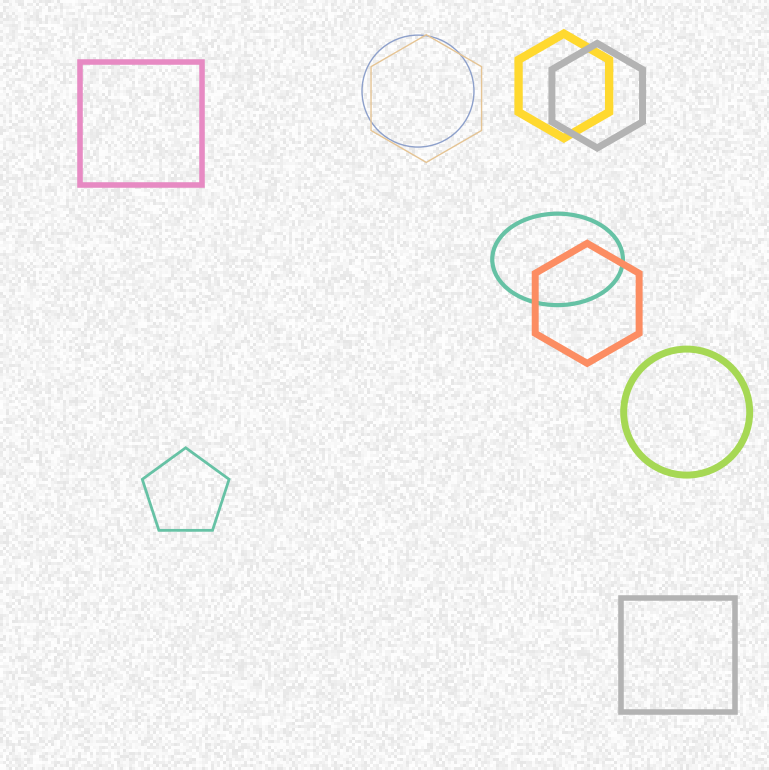[{"shape": "oval", "thickness": 1.5, "radius": 0.42, "center": [0.724, 0.663]}, {"shape": "pentagon", "thickness": 1, "radius": 0.3, "center": [0.241, 0.359]}, {"shape": "hexagon", "thickness": 2.5, "radius": 0.39, "center": [0.763, 0.606]}, {"shape": "circle", "thickness": 0.5, "radius": 0.36, "center": [0.543, 0.882]}, {"shape": "square", "thickness": 2, "radius": 0.4, "center": [0.183, 0.84]}, {"shape": "circle", "thickness": 2.5, "radius": 0.41, "center": [0.892, 0.465]}, {"shape": "hexagon", "thickness": 3, "radius": 0.34, "center": [0.732, 0.888]}, {"shape": "hexagon", "thickness": 0.5, "radius": 0.41, "center": [0.554, 0.872]}, {"shape": "hexagon", "thickness": 2.5, "radius": 0.34, "center": [0.776, 0.876]}, {"shape": "square", "thickness": 2, "radius": 0.37, "center": [0.88, 0.15]}]